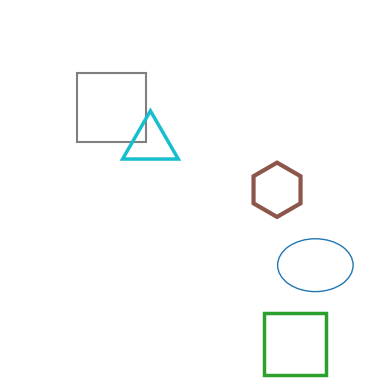[{"shape": "oval", "thickness": 1, "radius": 0.49, "center": [0.819, 0.311]}, {"shape": "square", "thickness": 2.5, "radius": 0.41, "center": [0.766, 0.107]}, {"shape": "hexagon", "thickness": 3, "radius": 0.35, "center": [0.72, 0.507]}, {"shape": "square", "thickness": 1.5, "radius": 0.45, "center": [0.29, 0.72]}, {"shape": "triangle", "thickness": 2.5, "radius": 0.42, "center": [0.391, 0.629]}]